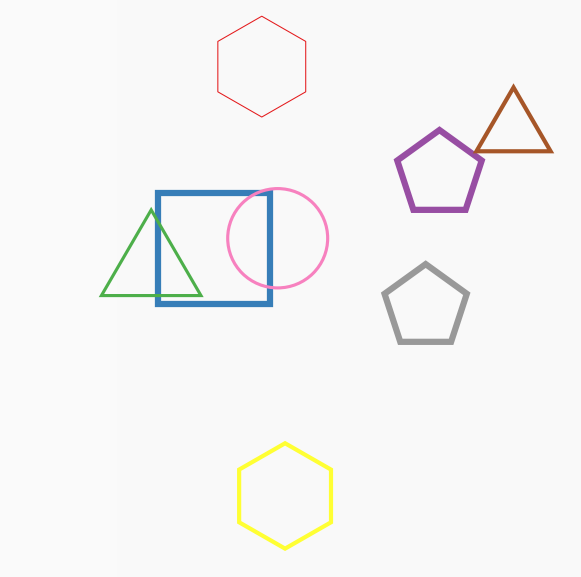[{"shape": "hexagon", "thickness": 0.5, "radius": 0.44, "center": [0.45, 0.884]}, {"shape": "square", "thickness": 3, "radius": 0.48, "center": [0.368, 0.569]}, {"shape": "triangle", "thickness": 1.5, "radius": 0.49, "center": [0.26, 0.537]}, {"shape": "pentagon", "thickness": 3, "radius": 0.38, "center": [0.756, 0.698]}, {"shape": "hexagon", "thickness": 2, "radius": 0.46, "center": [0.49, 0.14]}, {"shape": "triangle", "thickness": 2, "radius": 0.37, "center": [0.883, 0.774]}, {"shape": "circle", "thickness": 1.5, "radius": 0.43, "center": [0.478, 0.587]}, {"shape": "pentagon", "thickness": 3, "radius": 0.37, "center": [0.732, 0.467]}]